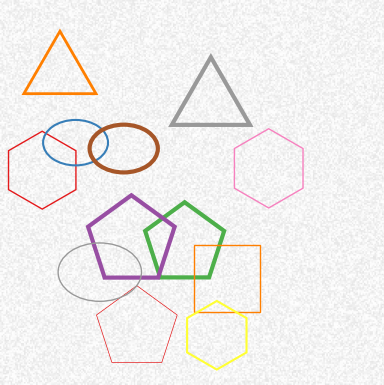[{"shape": "hexagon", "thickness": 1, "radius": 0.51, "center": [0.11, 0.558]}, {"shape": "pentagon", "thickness": 0.5, "radius": 0.55, "center": [0.355, 0.148]}, {"shape": "oval", "thickness": 1.5, "radius": 0.42, "center": [0.196, 0.629]}, {"shape": "pentagon", "thickness": 3, "radius": 0.54, "center": [0.48, 0.367]}, {"shape": "pentagon", "thickness": 3, "radius": 0.59, "center": [0.341, 0.375]}, {"shape": "triangle", "thickness": 2, "radius": 0.54, "center": [0.156, 0.811]}, {"shape": "square", "thickness": 1, "radius": 0.43, "center": [0.589, 0.276]}, {"shape": "hexagon", "thickness": 1.5, "radius": 0.45, "center": [0.563, 0.129]}, {"shape": "oval", "thickness": 3, "radius": 0.44, "center": [0.321, 0.614]}, {"shape": "hexagon", "thickness": 1, "radius": 0.51, "center": [0.698, 0.563]}, {"shape": "oval", "thickness": 1, "radius": 0.54, "center": [0.259, 0.293]}, {"shape": "triangle", "thickness": 3, "radius": 0.59, "center": [0.548, 0.734]}]